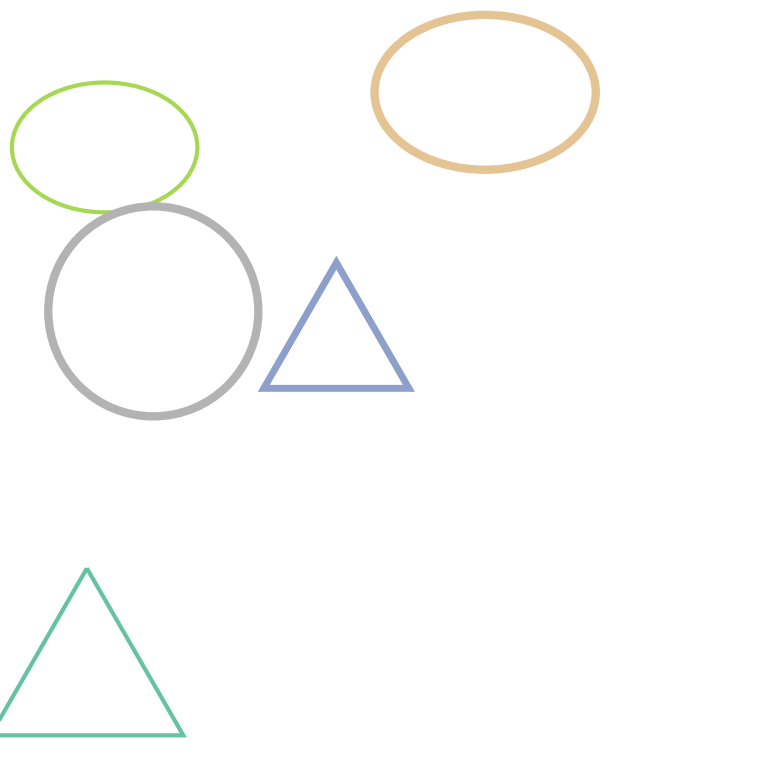[{"shape": "triangle", "thickness": 1.5, "radius": 0.72, "center": [0.113, 0.117]}, {"shape": "triangle", "thickness": 2.5, "radius": 0.54, "center": [0.437, 0.55]}, {"shape": "oval", "thickness": 1.5, "radius": 0.6, "center": [0.136, 0.809]}, {"shape": "oval", "thickness": 3, "radius": 0.72, "center": [0.63, 0.88]}, {"shape": "circle", "thickness": 3, "radius": 0.68, "center": [0.199, 0.596]}]